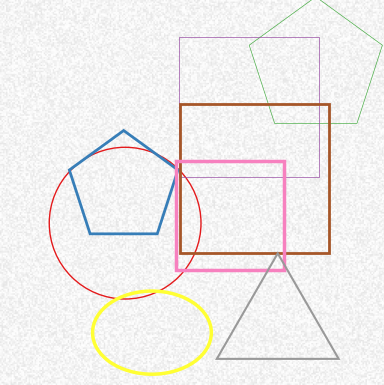[{"shape": "circle", "thickness": 1, "radius": 0.99, "center": [0.325, 0.42]}, {"shape": "pentagon", "thickness": 2, "radius": 0.74, "center": [0.321, 0.513]}, {"shape": "pentagon", "thickness": 0.5, "radius": 0.91, "center": [0.82, 0.826]}, {"shape": "square", "thickness": 0.5, "radius": 0.91, "center": [0.648, 0.723]}, {"shape": "oval", "thickness": 2.5, "radius": 0.77, "center": [0.395, 0.136]}, {"shape": "square", "thickness": 2, "radius": 0.97, "center": [0.661, 0.535]}, {"shape": "square", "thickness": 2.5, "radius": 0.7, "center": [0.598, 0.44]}, {"shape": "triangle", "thickness": 1.5, "radius": 0.91, "center": [0.721, 0.159]}]